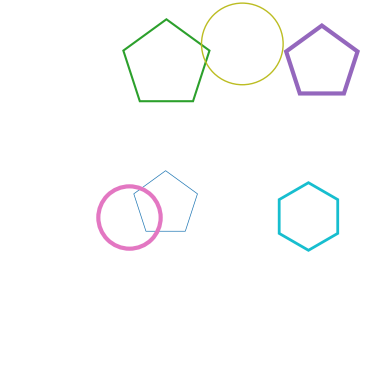[{"shape": "pentagon", "thickness": 0.5, "radius": 0.43, "center": [0.43, 0.47]}, {"shape": "pentagon", "thickness": 1.5, "radius": 0.59, "center": [0.432, 0.832]}, {"shape": "pentagon", "thickness": 3, "radius": 0.49, "center": [0.836, 0.836]}, {"shape": "circle", "thickness": 3, "radius": 0.4, "center": [0.336, 0.435]}, {"shape": "circle", "thickness": 1, "radius": 0.53, "center": [0.629, 0.886]}, {"shape": "hexagon", "thickness": 2, "radius": 0.44, "center": [0.801, 0.438]}]